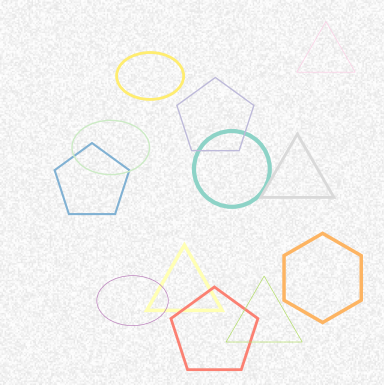[{"shape": "circle", "thickness": 3, "radius": 0.49, "center": [0.602, 0.561]}, {"shape": "triangle", "thickness": 2.5, "radius": 0.57, "center": [0.479, 0.25]}, {"shape": "pentagon", "thickness": 1, "radius": 0.53, "center": [0.559, 0.694]}, {"shape": "pentagon", "thickness": 2, "radius": 0.59, "center": [0.557, 0.136]}, {"shape": "pentagon", "thickness": 1.5, "radius": 0.51, "center": [0.239, 0.526]}, {"shape": "hexagon", "thickness": 2.5, "radius": 0.58, "center": [0.838, 0.278]}, {"shape": "triangle", "thickness": 0.5, "radius": 0.57, "center": [0.686, 0.169]}, {"shape": "triangle", "thickness": 0.5, "radius": 0.44, "center": [0.847, 0.856]}, {"shape": "triangle", "thickness": 2, "radius": 0.55, "center": [0.772, 0.542]}, {"shape": "oval", "thickness": 0.5, "radius": 0.46, "center": [0.344, 0.219]}, {"shape": "oval", "thickness": 1, "radius": 0.5, "center": [0.288, 0.617]}, {"shape": "oval", "thickness": 2, "radius": 0.44, "center": [0.39, 0.803]}]